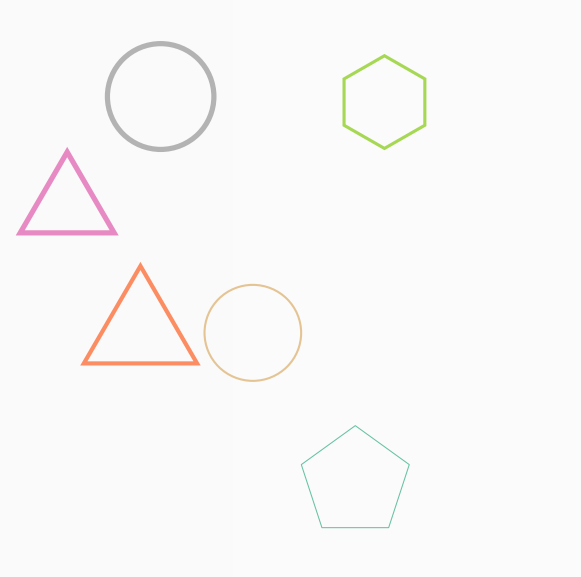[{"shape": "pentagon", "thickness": 0.5, "radius": 0.49, "center": [0.611, 0.164]}, {"shape": "triangle", "thickness": 2, "radius": 0.56, "center": [0.242, 0.426]}, {"shape": "triangle", "thickness": 2.5, "radius": 0.47, "center": [0.116, 0.643]}, {"shape": "hexagon", "thickness": 1.5, "radius": 0.4, "center": [0.661, 0.822]}, {"shape": "circle", "thickness": 1, "radius": 0.42, "center": [0.435, 0.423]}, {"shape": "circle", "thickness": 2.5, "radius": 0.46, "center": [0.276, 0.832]}]